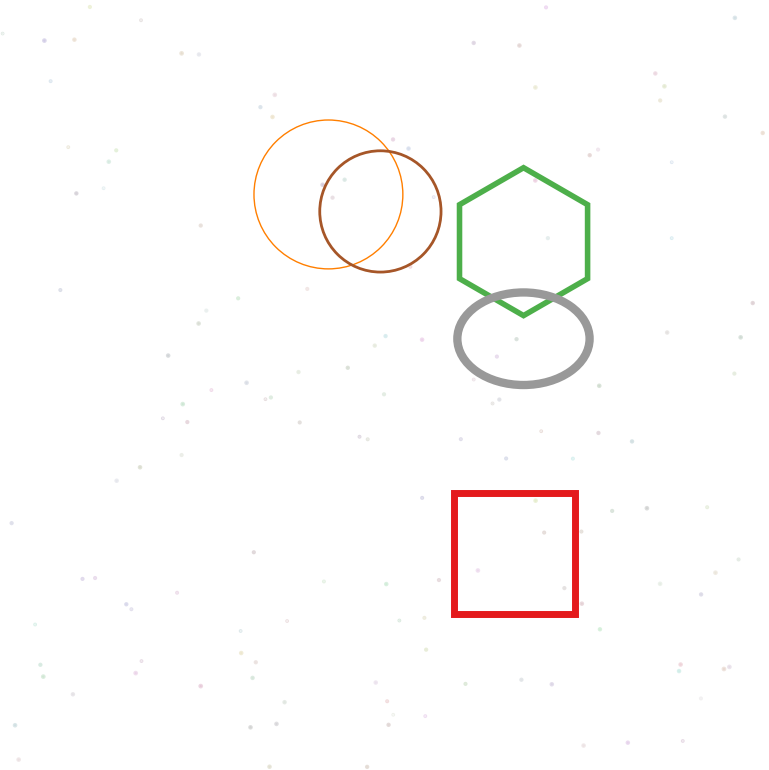[{"shape": "square", "thickness": 2.5, "radius": 0.39, "center": [0.668, 0.281]}, {"shape": "hexagon", "thickness": 2, "radius": 0.48, "center": [0.68, 0.686]}, {"shape": "circle", "thickness": 0.5, "radius": 0.48, "center": [0.427, 0.747]}, {"shape": "circle", "thickness": 1, "radius": 0.39, "center": [0.494, 0.725]}, {"shape": "oval", "thickness": 3, "radius": 0.43, "center": [0.68, 0.56]}]